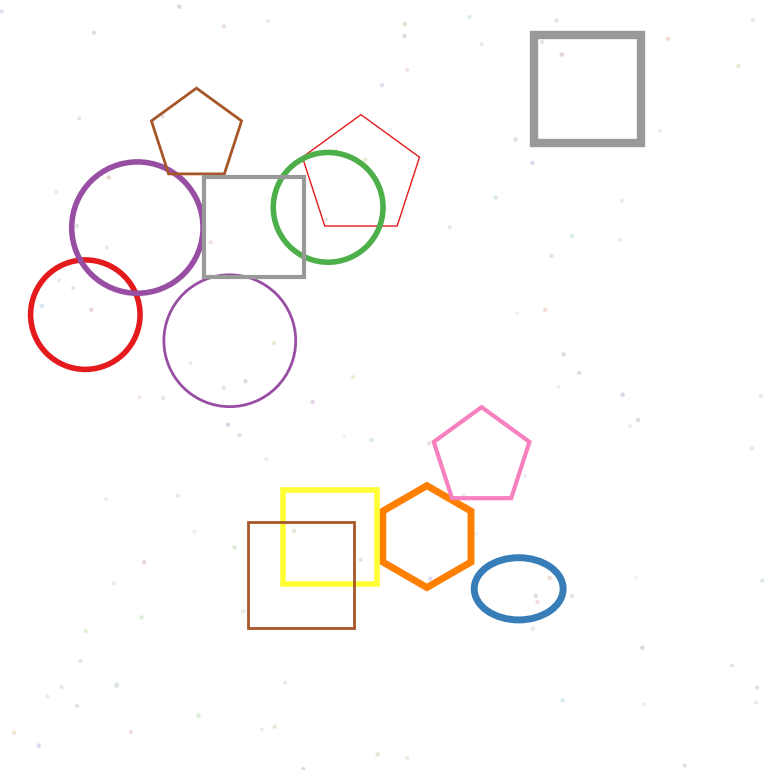[{"shape": "circle", "thickness": 2, "radius": 0.36, "center": [0.111, 0.591]}, {"shape": "pentagon", "thickness": 0.5, "radius": 0.4, "center": [0.469, 0.771]}, {"shape": "oval", "thickness": 2.5, "radius": 0.29, "center": [0.674, 0.235]}, {"shape": "circle", "thickness": 2, "radius": 0.36, "center": [0.426, 0.731]}, {"shape": "circle", "thickness": 2, "radius": 0.43, "center": [0.178, 0.704]}, {"shape": "circle", "thickness": 1, "radius": 0.43, "center": [0.298, 0.557]}, {"shape": "hexagon", "thickness": 2.5, "radius": 0.33, "center": [0.554, 0.303]}, {"shape": "square", "thickness": 2, "radius": 0.3, "center": [0.429, 0.302]}, {"shape": "pentagon", "thickness": 1, "radius": 0.31, "center": [0.255, 0.824]}, {"shape": "square", "thickness": 1, "radius": 0.35, "center": [0.391, 0.253]}, {"shape": "pentagon", "thickness": 1.5, "radius": 0.33, "center": [0.625, 0.406]}, {"shape": "square", "thickness": 1.5, "radius": 0.32, "center": [0.33, 0.705]}, {"shape": "square", "thickness": 3, "radius": 0.35, "center": [0.763, 0.884]}]